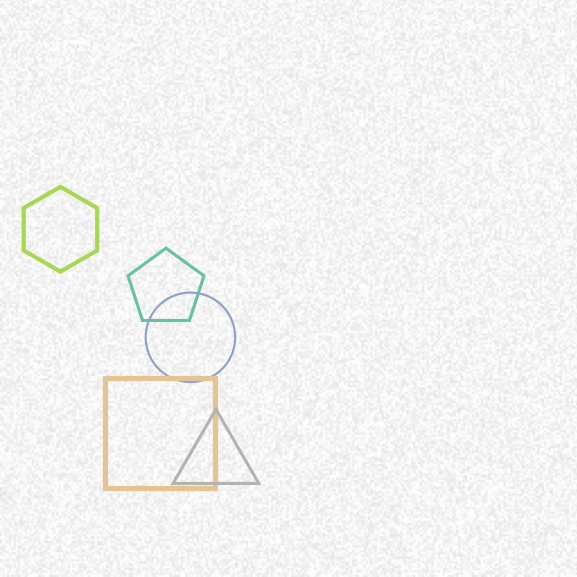[{"shape": "pentagon", "thickness": 1.5, "radius": 0.35, "center": [0.287, 0.5]}, {"shape": "circle", "thickness": 1, "radius": 0.39, "center": [0.33, 0.415]}, {"shape": "hexagon", "thickness": 2, "radius": 0.37, "center": [0.105, 0.602]}, {"shape": "square", "thickness": 2.5, "radius": 0.48, "center": [0.278, 0.25]}, {"shape": "triangle", "thickness": 1.5, "radius": 0.43, "center": [0.374, 0.205]}]